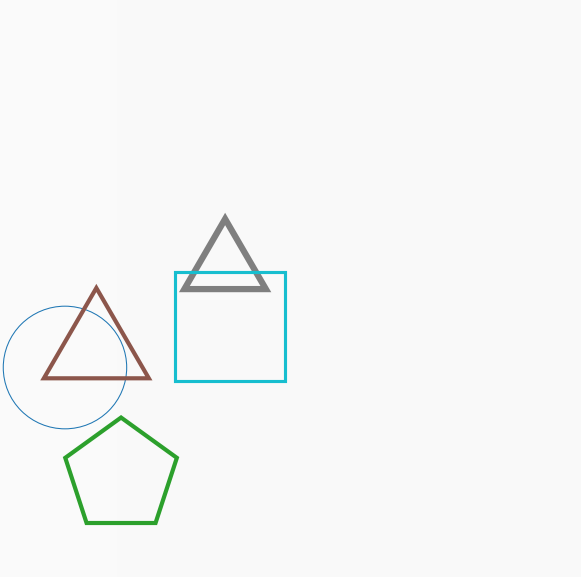[{"shape": "circle", "thickness": 0.5, "radius": 0.53, "center": [0.112, 0.363]}, {"shape": "pentagon", "thickness": 2, "radius": 0.5, "center": [0.208, 0.175]}, {"shape": "triangle", "thickness": 2, "radius": 0.52, "center": [0.166, 0.396]}, {"shape": "triangle", "thickness": 3, "radius": 0.4, "center": [0.387, 0.539]}, {"shape": "square", "thickness": 1.5, "radius": 0.47, "center": [0.396, 0.434]}]